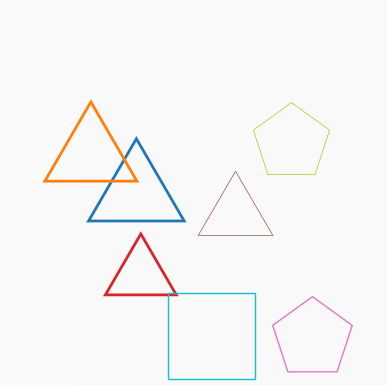[{"shape": "triangle", "thickness": 2, "radius": 0.71, "center": [0.352, 0.497]}, {"shape": "triangle", "thickness": 2, "radius": 0.69, "center": [0.235, 0.598]}, {"shape": "triangle", "thickness": 2, "radius": 0.53, "center": [0.363, 0.287]}, {"shape": "triangle", "thickness": 0.5, "radius": 0.56, "center": [0.608, 0.444]}, {"shape": "pentagon", "thickness": 1, "radius": 0.54, "center": [0.806, 0.122]}, {"shape": "pentagon", "thickness": 0.5, "radius": 0.52, "center": [0.752, 0.63]}, {"shape": "square", "thickness": 1, "radius": 0.56, "center": [0.546, 0.128]}]